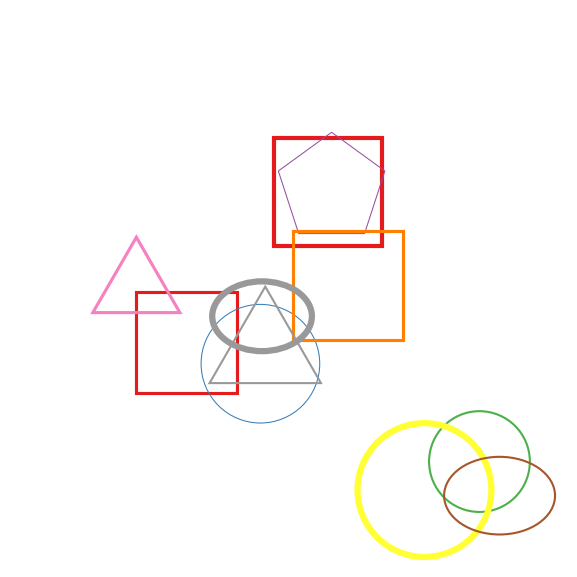[{"shape": "square", "thickness": 2, "radius": 0.47, "center": [0.568, 0.666]}, {"shape": "square", "thickness": 1.5, "radius": 0.44, "center": [0.323, 0.406]}, {"shape": "circle", "thickness": 0.5, "radius": 0.51, "center": [0.451, 0.369]}, {"shape": "circle", "thickness": 1, "radius": 0.44, "center": [0.83, 0.2]}, {"shape": "pentagon", "thickness": 0.5, "radius": 0.48, "center": [0.574, 0.673]}, {"shape": "square", "thickness": 1.5, "radius": 0.47, "center": [0.603, 0.505]}, {"shape": "circle", "thickness": 3, "radius": 0.58, "center": [0.735, 0.151]}, {"shape": "oval", "thickness": 1, "radius": 0.48, "center": [0.865, 0.141]}, {"shape": "triangle", "thickness": 1.5, "radius": 0.44, "center": [0.236, 0.501]}, {"shape": "triangle", "thickness": 1, "radius": 0.56, "center": [0.459, 0.391]}, {"shape": "oval", "thickness": 3, "radius": 0.43, "center": [0.454, 0.452]}]